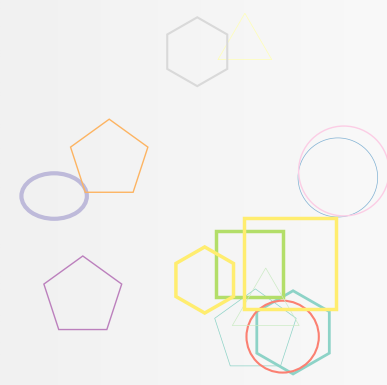[{"shape": "pentagon", "thickness": 0.5, "radius": 0.55, "center": [0.659, 0.139]}, {"shape": "hexagon", "thickness": 2, "radius": 0.54, "center": [0.756, 0.137]}, {"shape": "triangle", "thickness": 0.5, "radius": 0.4, "center": [0.632, 0.885]}, {"shape": "oval", "thickness": 3, "radius": 0.42, "center": [0.14, 0.491]}, {"shape": "circle", "thickness": 1.5, "radius": 0.47, "center": [0.729, 0.126]}, {"shape": "circle", "thickness": 0.5, "radius": 0.51, "center": [0.872, 0.539]}, {"shape": "pentagon", "thickness": 1, "radius": 0.52, "center": [0.282, 0.585]}, {"shape": "square", "thickness": 2.5, "radius": 0.43, "center": [0.643, 0.314]}, {"shape": "circle", "thickness": 1, "radius": 0.58, "center": [0.887, 0.556]}, {"shape": "hexagon", "thickness": 1.5, "radius": 0.45, "center": [0.509, 0.866]}, {"shape": "pentagon", "thickness": 1, "radius": 0.53, "center": [0.214, 0.229]}, {"shape": "triangle", "thickness": 0.5, "radius": 0.5, "center": [0.686, 0.204]}, {"shape": "square", "thickness": 2.5, "radius": 0.59, "center": [0.748, 0.316]}, {"shape": "hexagon", "thickness": 2.5, "radius": 0.43, "center": [0.528, 0.273]}]